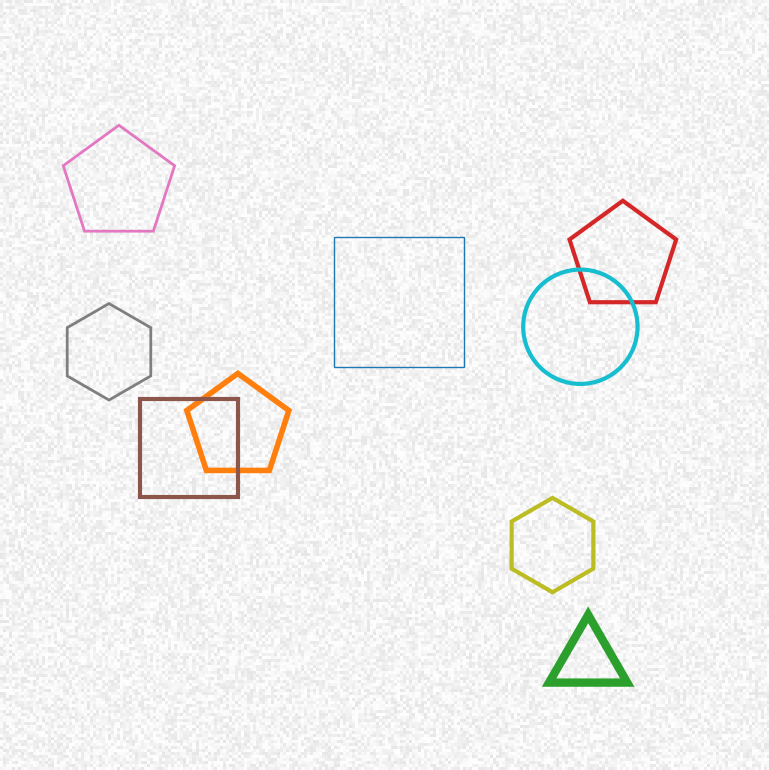[{"shape": "square", "thickness": 0.5, "radius": 0.42, "center": [0.518, 0.607]}, {"shape": "pentagon", "thickness": 2, "radius": 0.35, "center": [0.309, 0.445]}, {"shape": "triangle", "thickness": 3, "radius": 0.29, "center": [0.764, 0.143]}, {"shape": "pentagon", "thickness": 1.5, "radius": 0.36, "center": [0.809, 0.666]}, {"shape": "square", "thickness": 1.5, "radius": 0.32, "center": [0.246, 0.418]}, {"shape": "pentagon", "thickness": 1, "radius": 0.38, "center": [0.154, 0.761]}, {"shape": "hexagon", "thickness": 1, "radius": 0.31, "center": [0.142, 0.543]}, {"shape": "hexagon", "thickness": 1.5, "radius": 0.31, "center": [0.718, 0.292]}, {"shape": "circle", "thickness": 1.5, "radius": 0.37, "center": [0.754, 0.576]}]